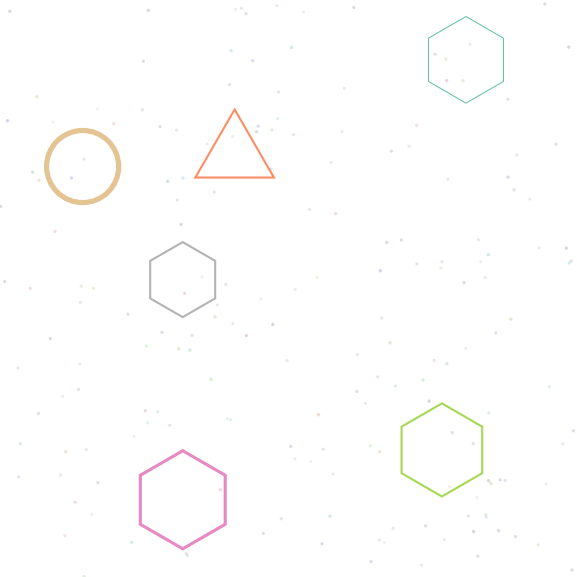[{"shape": "hexagon", "thickness": 0.5, "radius": 0.37, "center": [0.807, 0.896]}, {"shape": "triangle", "thickness": 1, "radius": 0.39, "center": [0.406, 0.731]}, {"shape": "hexagon", "thickness": 1.5, "radius": 0.42, "center": [0.316, 0.134]}, {"shape": "hexagon", "thickness": 1, "radius": 0.4, "center": [0.765, 0.22]}, {"shape": "circle", "thickness": 2.5, "radius": 0.31, "center": [0.143, 0.711]}, {"shape": "hexagon", "thickness": 1, "radius": 0.32, "center": [0.316, 0.515]}]